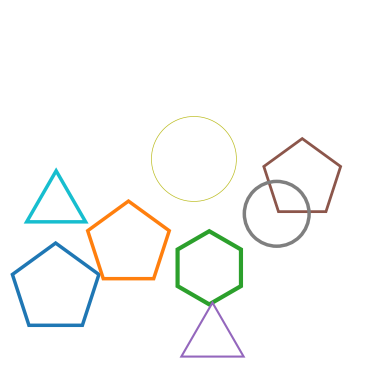[{"shape": "pentagon", "thickness": 2.5, "radius": 0.59, "center": [0.145, 0.251]}, {"shape": "pentagon", "thickness": 2.5, "radius": 0.56, "center": [0.334, 0.366]}, {"shape": "hexagon", "thickness": 3, "radius": 0.48, "center": [0.544, 0.304]}, {"shape": "triangle", "thickness": 1.5, "radius": 0.47, "center": [0.552, 0.121]}, {"shape": "pentagon", "thickness": 2, "radius": 0.52, "center": [0.785, 0.535]}, {"shape": "circle", "thickness": 2.5, "radius": 0.42, "center": [0.719, 0.445]}, {"shape": "circle", "thickness": 0.5, "radius": 0.55, "center": [0.504, 0.587]}, {"shape": "triangle", "thickness": 2.5, "radius": 0.44, "center": [0.146, 0.468]}]